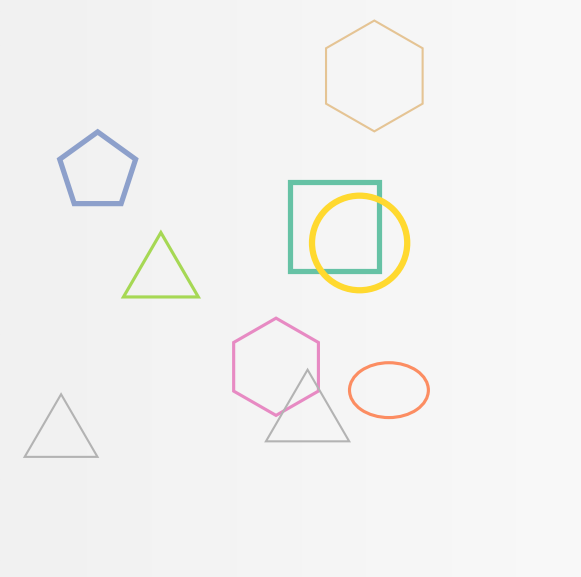[{"shape": "square", "thickness": 2.5, "radius": 0.38, "center": [0.575, 0.607]}, {"shape": "oval", "thickness": 1.5, "radius": 0.34, "center": [0.669, 0.324]}, {"shape": "pentagon", "thickness": 2.5, "radius": 0.34, "center": [0.168, 0.702]}, {"shape": "hexagon", "thickness": 1.5, "radius": 0.42, "center": [0.475, 0.364]}, {"shape": "triangle", "thickness": 1.5, "radius": 0.37, "center": [0.277, 0.522]}, {"shape": "circle", "thickness": 3, "radius": 0.41, "center": [0.619, 0.578]}, {"shape": "hexagon", "thickness": 1, "radius": 0.48, "center": [0.644, 0.868]}, {"shape": "triangle", "thickness": 1, "radius": 0.41, "center": [0.529, 0.276]}, {"shape": "triangle", "thickness": 1, "radius": 0.36, "center": [0.105, 0.244]}]